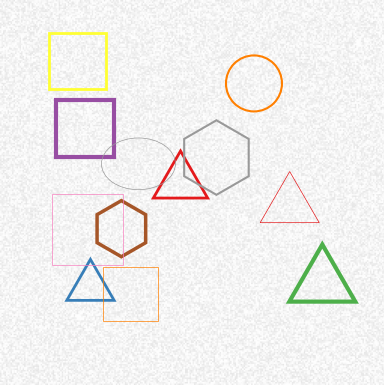[{"shape": "triangle", "thickness": 2, "radius": 0.41, "center": [0.469, 0.526]}, {"shape": "triangle", "thickness": 0.5, "radius": 0.44, "center": [0.752, 0.466]}, {"shape": "triangle", "thickness": 2, "radius": 0.35, "center": [0.235, 0.255]}, {"shape": "triangle", "thickness": 3, "radius": 0.49, "center": [0.837, 0.266]}, {"shape": "square", "thickness": 3, "radius": 0.37, "center": [0.221, 0.666]}, {"shape": "square", "thickness": 0.5, "radius": 0.36, "center": [0.339, 0.236]}, {"shape": "circle", "thickness": 1.5, "radius": 0.36, "center": [0.66, 0.783]}, {"shape": "square", "thickness": 2, "radius": 0.37, "center": [0.201, 0.842]}, {"shape": "hexagon", "thickness": 2.5, "radius": 0.36, "center": [0.315, 0.406]}, {"shape": "square", "thickness": 0.5, "radius": 0.47, "center": [0.228, 0.404]}, {"shape": "hexagon", "thickness": 1.5, "radius": 0.48, "center": [0.562, 0.591]}, {"shape": "oval", "thickness": 0.5, "radius": 0.48, "center": [0.36, 0.574]}]